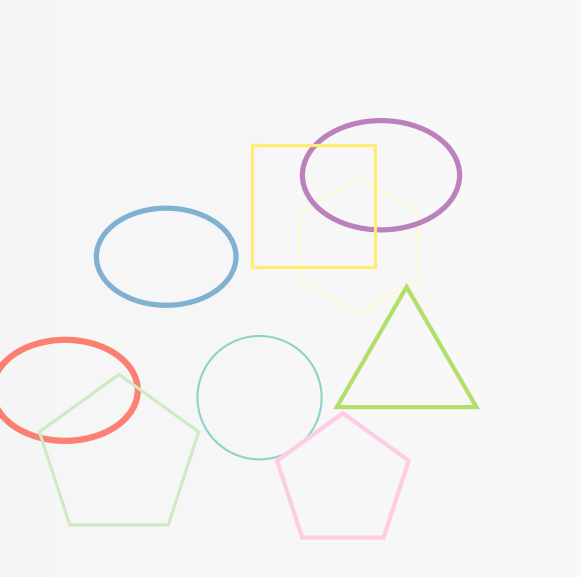[{"shape": "circle", "thickness": 1, "radius": 0.53, "center": [0.446, 0.311]}, {"shape": "hexagon", "thickness": 0.5, "radius": 0.59, "center": [0.617, 0.574]}, {"shape": "oval", "thickness": 3, "radius": 0.62, "center": [0.112, 0.323]}, {"shape": "oval", "thickness": 2.5, "radius": 0.6, "center": [0.286, 0.555]}, {"shape": "triangle", "thickness": 2, "radius": 0.69, "center": [0.7, 0.364]}, {"shape": "pentagon", "thickness": 2, "radius": 0.6, "center": [0.59, 0.165]}, {"shape": "oval", "thickness": 2.5, "radius": 0.68, "center": [0.656, 0.696]}, {"shape": "pentagon", "thickness": 1.5, "radius": 0.72, "center": [0.205, 0.207]}, {"shape": "square", "thickness": 1.5, "radius": 0.53, "center": [0.539, 0.643]}]